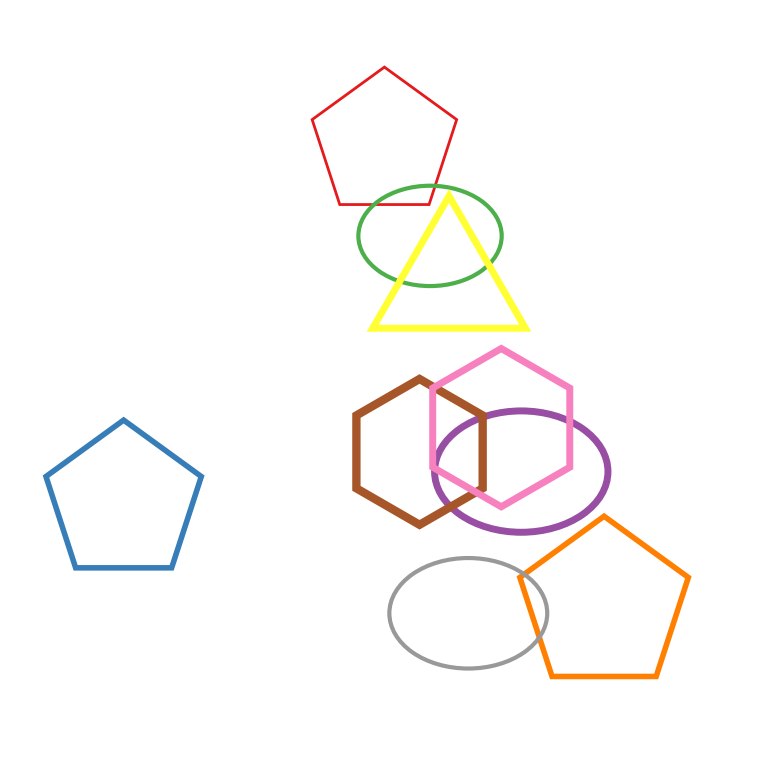[{"shape": "pentagon", "thickness": 1, "radius": 0.49, "center": [0.499, 0.814]}, {"shape": "pentagon", "thickness": 2, "radius": 0.53, "center": [0.161, 0.348]}, {"shape": "oval", "thickness": 1.5, "radius": 0.47, "center": [0.558, 0.694]}, {"shape": "oval", "thickness": 2.5, "radius": 0.56, "center": [0.677, 0.388]}, {"shape": "pentagon", "thickness": 2, "radius": 0.58, "center": [0.785, 0.215]}, {"shape": "triangle", "thickness": 2.5, "radius": 0.57, "center": [0.583, 0.631]}, {"shape": "hexagon", "thickness": 3, "radius": 0.47, "center": [0.545, 0.413]}, {"shape": "hexagon", "thickness": 2.5, "radius": 0.51, "center": [0.651, 0.445]}, {"shape": "oval", "thickness": 1.5, "radius": 0.51, "center": [0.608, 0.204]}]